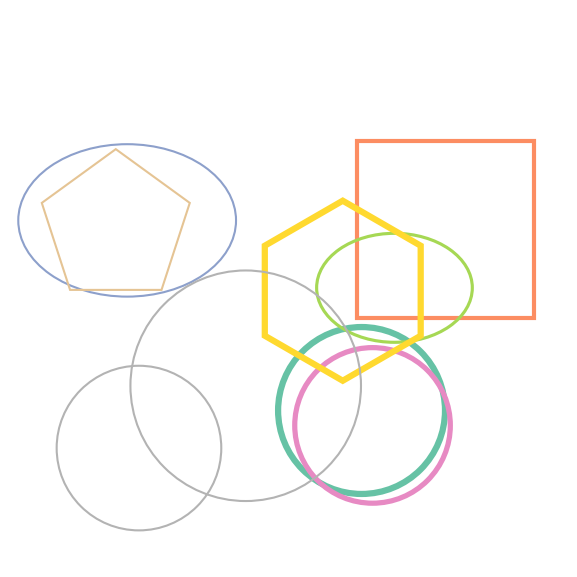[{"shape": "circle", "thickness": 3, "radius": 0.72, "center": [0.626, 0.288]}, {"shape": "square", "thickness": 2, "radius": 0.77, "center": [0.771, 0.602]}, {"shape": "oval", "thickness": 1, "radius": 0.94, "center": [0.22, 0.617]}, {"shape": "circle", "thickness": 2.5, "radius": 0.67, "center": [0.645, 0.262]}, {"shape": "oval", "thickness": 1.5, "radius": 0.67, "center": [0.683, 0.501]}, {"shape": "hexagon", "thickness": 3, "radius": 0.78, "center": [0.593, 0.496]}, {"shape": "pentagon", "thickness": 1, "radius": 0.67, "center": [0.2, 0.606]}, {"shape": "circle", "thickness": 1, "radius": 0.71, "center": [0.241, 0.223]}, {"shape": "circle", "thickness": 1, "radius": 1.0, "center": [0.425, 0.331]}]